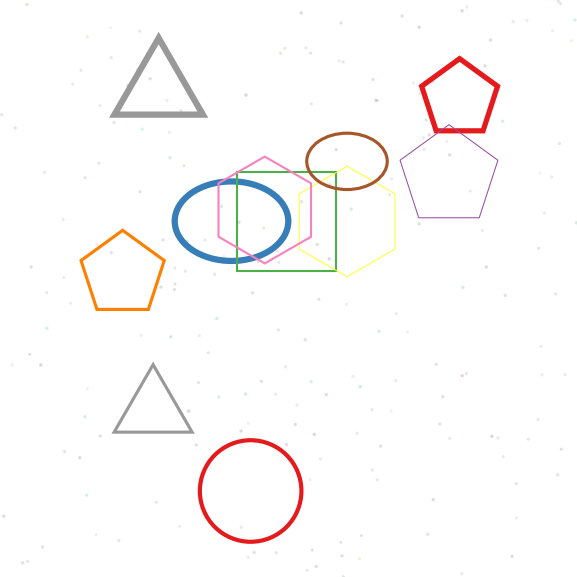[{"shape": "circle", "thickness": 2, "radius": 0.44, "center": [0.434, 0.149]}, {"shape": "pentagon", "thickness": 2.5, "radius": 0.35, "center": [0.796, 0.828]}, {"shape": "oval", "thickness": 3, "radius": 0.49, "center": [0.401, 0.616]}, {"shape": "square", "thickness": 1, "radius": 0.43, "center": [0.496, 0.615]}, {"shape": "pentagon", "thickness": 0.5, "radius": 0.45, "center": [0.777, 0.694]}, {"shape": "pentagon", "thickness": 1.5, "radius": 0.38, "center": [0.212, 0.525]}, {"shape": "hexagon", "thickness": 0.5, "radius": 0.48, "center": [0.601, 0.616]}, {"shape": "oval", "thickness": 1.5, "radius": 0.35, "center": [0.601, 0.72]}, {"shape": "hexagon", "thickness": 1, "radius": 0.46, "center": [0.458, 0.635]}, {"shape": "triangle", "thickness": 1.5, "radius": 0.39, "center": [0.265, 0.29]}, {"shape": "triangle", "thickness": 3, "radius": 0.44, "center": [0.275, 0.845]}]